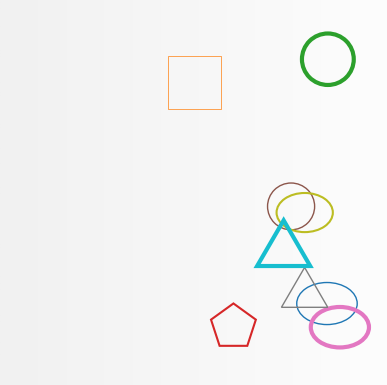[{"shape": "oval", "thickness": 1, "radius": 0.39, "center": [0.844, 0.212]}, {"shape": "square", "thickness": 0.5, "radius": 0.34, "center": [0.501, 0.786]}, {"shape": "circle", "thickness": 3, "radius": 0.33, "center": [0.846, 0.846]}, {"shape": "pentagon", "thickness": 1.5, "radius": 0.3, "center": [0.602, 0.151]}, {"shape": "circle", "thickness": 1, "radius": 0.3, "center": [0.751, 0.464]}, {"shape": "oval", "thickness": 3, "radius": 0.38, "center": [0.877, 0.15]}, {"shape": "triangle", "thickness": 1, "radius": 0.35, "center": [0.786, 0.236]}, {"shape": "oval", "thickness": 1.5, "radius": 0.36, "center": [0.786, 0.448]}, {"shape": "triangle", "thickness": 3, "radius": 0.4, "center": [0.732, 0.349]}]